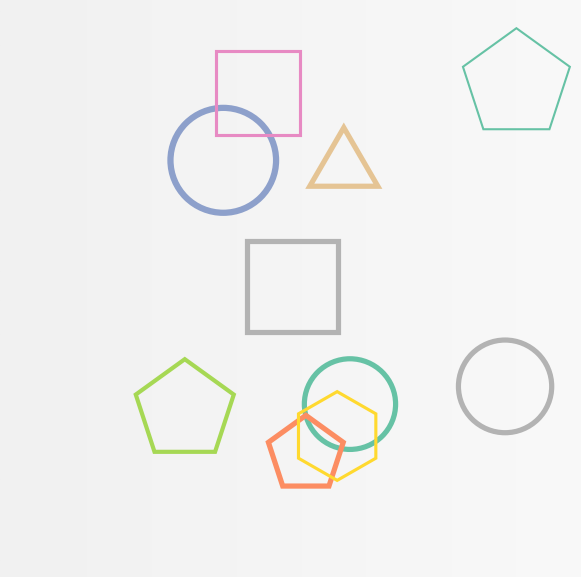[{"shape": "pentagon", "thickness": 1, "radius": 0.48, "center": [0.888, 0.854]}, {"shape": "circle", "thickness": 2.5, "radius": 0.39, "center": [0.602, 0.299]}, {"shape": "pentagon", "thickness": 2.5, "radius": 0.34, "center": [0.526, 0.212]}, {"shape": "circle", "thickness": 3, "radius": 0.45, "center": [0.384, 0.722]}, {"shape": "square", "thickness": 1.5, "radius": 0.36, "center": [0.444, 0.839]}, {"shape": "pentagon", "thickness": 2, "radius": 0.44, "center": [0.318, 0.288]}, {"shape": "hexagon", "thickness": 1.5, "radius": 0.38, "center": [0.58, 0.244]}, {"shape": "triangle", "thickness": 2.5, "radius": 0.34, "center": [0.591, 0.71]}, {"shape": "circle", "thickness": 2.5, "radius": 0.4, "center": [0.869, 0.33]}, {"shape": "square", "thickness": 2.5, "radius": 0.39, "center": [0.503, 0.503]}]